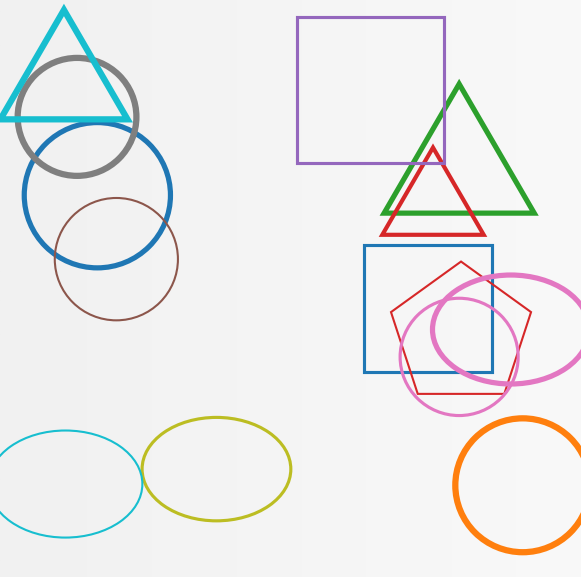[{"shape": "square", "thickness": 1.5, "radius": 0.55, "center": [0.737, 0.465]}, {"shape": "circle", "thickness": 2.5, "radius": 0.63, "center": [0.167, 0.661]}, {"shape": "circle", "thickness": 3, "radius": 0.58, "center": [0.899, 0.159]}, {"shape": "triangle", "thickness": 2.5, "radius": 0.75, "center": [0.79, 0.705]}, {"shape": "pentagon", "thickness": 1, "radius": 0.63, "center": [0.793, 0.42]}, {"shape": "triangle", "thickness": 2, "radius": 0.5, "center": [0.745, 0.643]}, {"shape": "square", "thickness": 1.5, "radius": 0.63, "center": [0.638, 0.843]}, {"shape": "circle", "thickness": 1, "radius": 0.53, "center": [0.2, 0.55]}, {"shape": "circle", "thickness": 1.5, "radius": 0.51, "center": [0.79, 0.381]}, {"shape": "oval", "thickness": 2.5, "radius": 0.67, "center": [0.879, 0.429]}, {"shape": "circle", "thickness": 3, "radius": 0.51, "center": [0.133, 0.797]}, {"shape": "oval", "thickness": 1.5, "radius": 0.64, "center": [0.372, 0.187]}, {"shape": "triangle", "thickness": 3, "radius": 0.63, "center": [0.11, 0.856]}, {"shape": "oval", "thickness": 1, "radius": 0.66, "center": [0.113, 0.161]}]